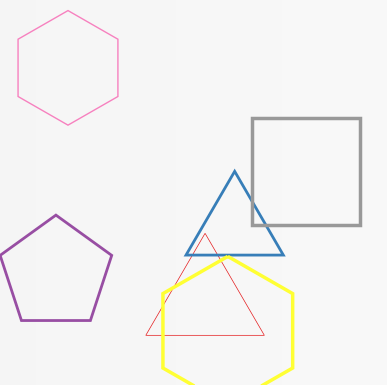[{"shape": "triangle", "thickness": 0.5, "radius": 0.88, "center": [0.529, 0.217]}, {"shape": "triangle", "thickness": 2, "radius": 0.72, "center": [0.606, 0.41]}, {"shape": "pentagon", "thickness": 2, "radius": 0.76, "center": [0.144, 0.29]}, {"shape": "hexagon", "thickness": 2.5, "radius": 0.97, "center": [0.588, 0.141]}, {"shape": "hexagon", "thickness": 1, "radius": 0.74, "center": [0.175, 0.824]}, {"shape": "square", "thickness": 2.5, "radius": 0.7, "center": [0.79, 0.555]}]